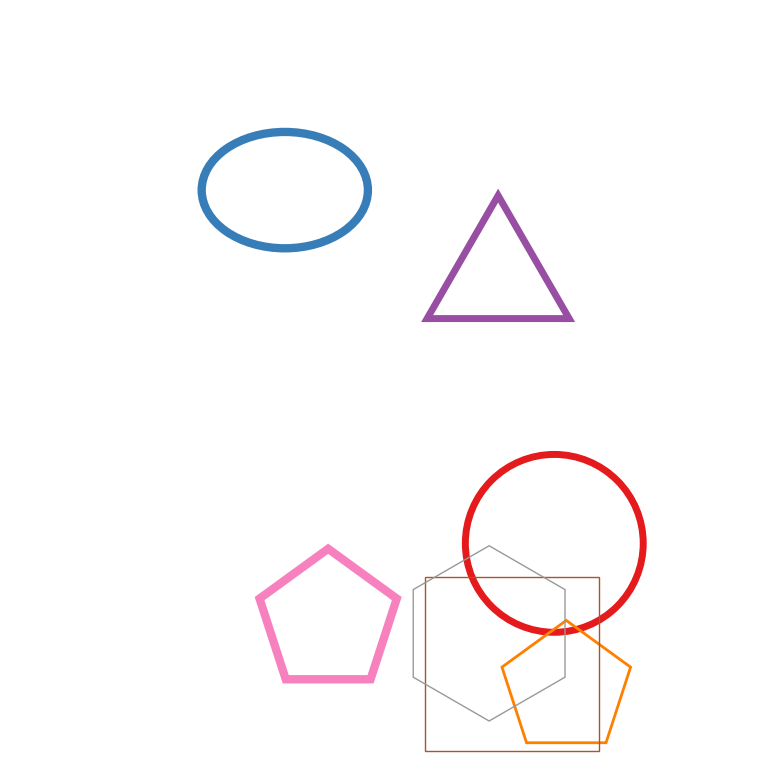[{"shape": "circle", "thickness": 2.5, "radius": 0.58, "center": [0.72, 0.294]}, {"shape": "oval", "thickness": 3, "radius": 0.54, "center": [0.37, 0.753]}, {"shape": "triangle", "thickness": 2.5, "radius": 0.53, "center": [0.647, 0.64]}, {"shape": "pentagon", "thickness": 1, "radius": 0.44, "center": [0.735, 0.106]}, {"shape": "square", "thickness": 0.5, "radius": 0.57, "center": [0.665, 0.138]}, {"shape": "pentagon", "thickness": 3, "radius": 0.47, "center": [0.426, 0.194]}, {"shape": "hexagon", "thickness": 0.5, "radius": 0.57, "center": [0.635, 0.177]}]